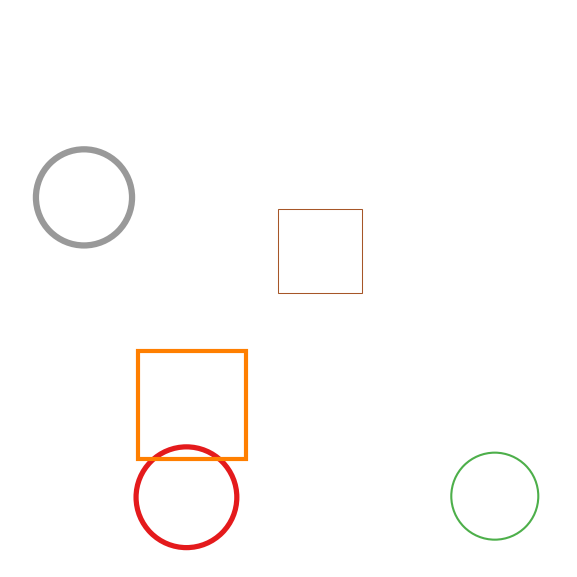[{"shape": "circle", "thickness": 2.5, "radius": 0.44, "center": [0.323, 0.138]}, {"shape": "circle", "thickness": 1, "radius": 0.38, "center": [0.857, 0.14]}, {"shape": "square", "thickness": 2, "radius": 0.47, "center": [0.332, 0.298]}, {"shape": "square", "thickness": 0.5, "radius": 0.36, "center": [0.554, 0.564]}, {"shape": "circle", "thickness": 3, "radius": 0.42, "center": [0.145, 0.657]}]